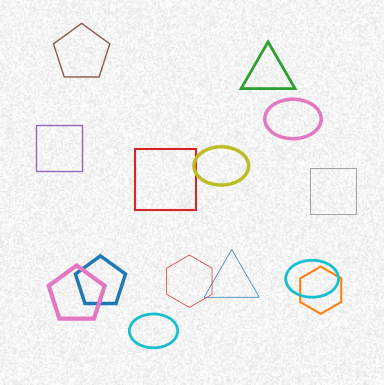[{"shape": "triangle", "thickness": 0.5, "radius": 0.41, "center": [0.602, 0.269]}, {"shape": "pentagon", "thickness": 2.5, "radius": 0.34, "center": [0.261, 0.267]}, {"shape": "hexagon", "thickness": 1.5, "radius": 0.31, "center": [0.833, 0.246]}, {"shape": "triangle", "thickness": 2, "radius": 0.4, "center": [0.696, 0.81]}, {"shape": "hexagon", "thickness": 0.5, "radius": 0.34, "center": [0.492, 0.27]}, {"shape": "square", "thickness": 1.5, "radius": 0.4, "center": [0.43, 0.534]}, {"shape": "square", "thickness": 1, "radius": 0.3, "center": [0.153, 0.615]}, {"shape": "pentagon", "thickness": 1, "radius": 0.38, "center": [0.212, 0.862]}, {"shape": "pentagon", "thickness": 3, "radius": 0.38, "center": [0.199, 0.234]}, {"shape": "oval", "thickness": 2.5, "radius": 0.37, "center": [0.761, 0.691]}, {"shape": "square", "thickness": 0.5, "radius": 0.3, "center": [0.864, 0.503]}, {"shape": "oval", "thickness": 2.5, "radius": 0.36, "center": [0.575, 0.569]}, {"shape": "oval", "thickness": 2, "radius": 0.31, "center": [0.399, 0.141]}, {"shape": "oval", "thickness": 2, "radius": 0.34, "center": [0.811, 0.276]}]